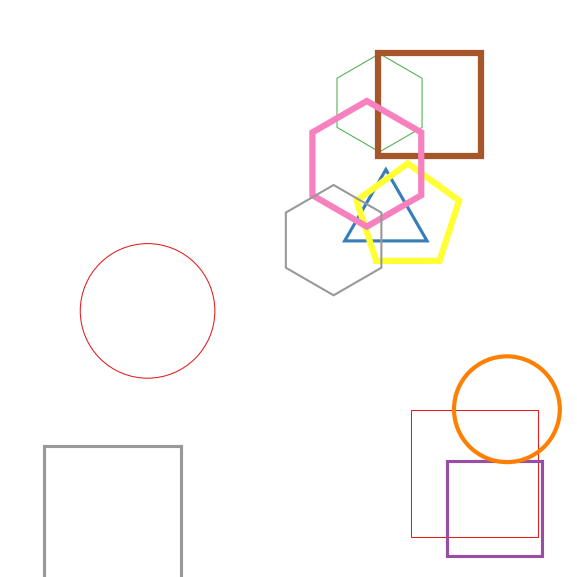[{"shape": "square", "thickness": 0.5, "radius": 0.55, "center": [0.822, 0.179]}, {"shape": "circle", "thickness": 0.5, "radius": 0.58, "center": [0.256, 0.461]}, {"shape": "triangle", "thickness": 1.5, "radius": 0.41, "center": [0.668, 0.623]}, {"shape": "hexagon", "thickness": 0.5, "radius": 0.43, "center": [0.657, 0.821]}, {"shape": "square", "thickness": 1.5, "radius": 0.41, "center": [0.857, 0.118]}, {"shape": "circle", "thickness": 2, "radius": 0.46, "center": [0.878, 0.291]}, {"shape": "pentagon", "thickness": 3, "radius": 0.47, "center": [0.706, 0.623]}, {"shape": "square", "thickness": 3, "radius": 0.44, "center": [0.743, 0.818]}, {"shape": "hexagon", "thickness": 3, "radius": 0.54, "center": [0.635, 0.715]}, {"shape": "square", "thickness": 1.5, "radius": 0.59, "center": [0.196, 0.108]}, {"shape": "hexagon", "thickness": 1, "radius": 0.48, "center": [0.578, 0.583]}]